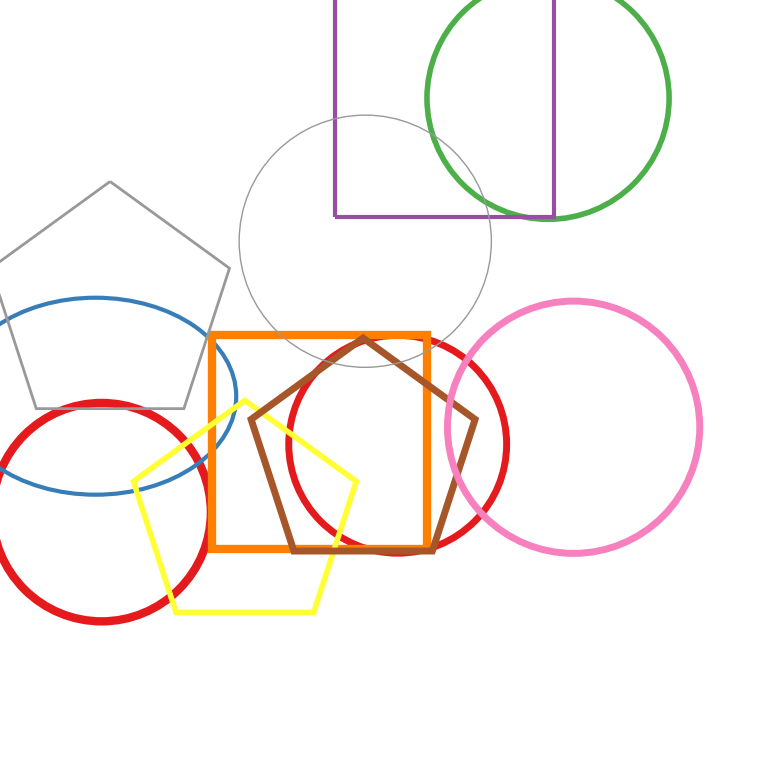[{"shape": "circle", "thickness": 3, "radius": 0.71, "center": [0.132, 0.335]}, {"shape": "circle", "thickness": 2.5, "radius": 0.71, "center": [0.516, 0.423]}, {"shape": "oval", "thickness": 1.5, "radius": 0.91, "center": [0.124, 0.485]}, {"shape": "circle", "thickness": 2, "radius": 0.79, "center": [0.712, 0.872]}, {"shape": "square", "thickness": 1.5, "radius": 0.71, "center": [0.577, 0.86]}, {"shape": "square", "thickness": 3, "radius": 0.7, "center": [0.415, 0.426]}, {"shape": "pentagon", "thickness": 2, "radius": 0.76, "center": [0.318, 0.328]}, {"shape": "pentagon", "thickness": 2.5, "radius": 0.76, "center": [0.472, 0.408]}, {"shape": "circle", "thickness": 2.5, "radius": 0.82, "center": [0.745, 0.445]}, {"shape": "pentagon", "thickness": 1, "radius": 0.82, "center": [0.143, 0.601]}, {"shape": "circle", "thickness": 0.5, "radius": 0.82, "center": [0.474, 0.687]}]